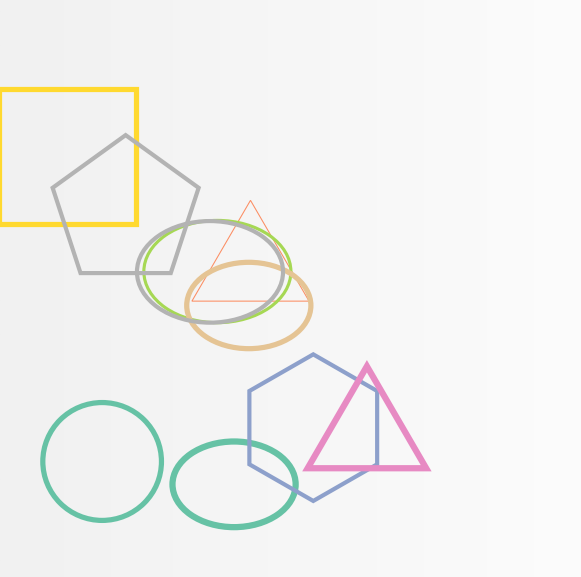[{"shape": "circle", "thickness": 2.5, "radius": 0.51, "center": [0.176, 0.2]}, {"shape": "oval", "thickness": 3, "radius": 0.53, "center": [0.403, 0.16]}, {"shape": "triangle", "thickness": 0.5, "radius": 0.58, "center": [0.431, 0.536]}, {"shape": "hexagon", "thickness": 2, "radius": 0.63, "center": [0.539, 0.259]}, {"shape": "triangle", "thickness": 3, "radius": 0.59, "center": [0.631, 0.247]}, {"shape": "oval", "thickness": 1.5, "radius": 0.63, "center": [0.374, 0.529]}, {"shape": "square", "thickness": 2.5, "radius": 0.59, "center": [0.116, 0.728]}, {"shape": "oval", "thickness": 2.5, "radius": 0.53, "center": [0.428, 0.47]}, {"shape": "oval", "thickness": 2, "radius": 0.63, "center": [0.361, 0.528]}, {"shape": "pentagon", "thickness": 2, "radius": 0.66, "center": [0.216, 0.633]}]